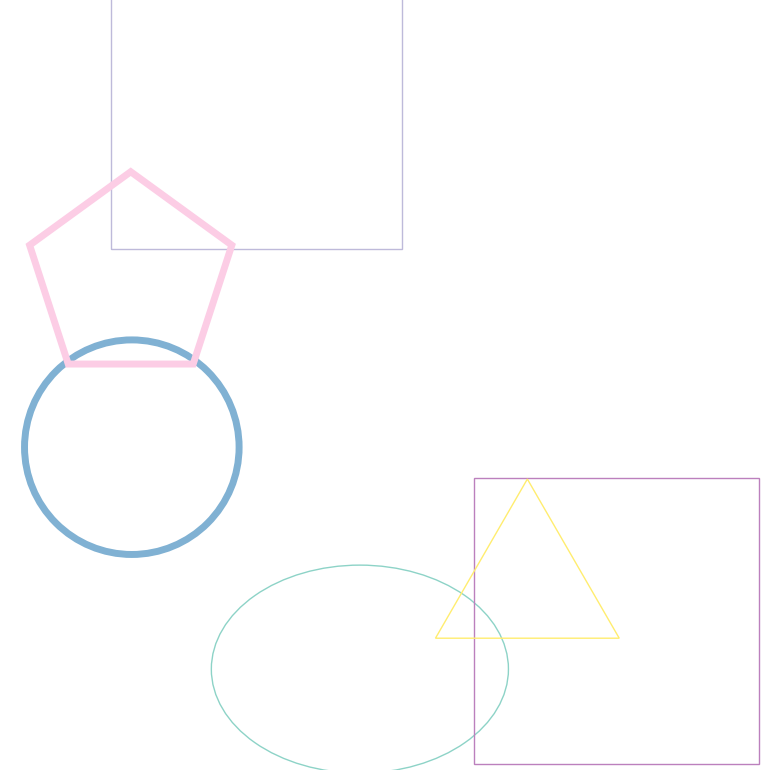[{"shape": "oval", "thickness": 0.5, "radius": 0.96, "center": [0.467, 0.131]}, {"shape": "square", "thickness": 0.5, "radius": 0.94, "center": [0.333, 0.864]}, {"shape": "circle", "thickness": 2.5, "radius": 0.7, "center": [0.171, 0.419]}, {"shape": "pentagon", "thickness": 2.5, "radius": 0.69, "center": [0.17, 0.639]}, {"shape": "square", "thickness": 0.5, "radius": 0.93, "center": [0.801, 0.193]}, {"shape": "triangle", "thickness": 0.5, "radius": 0.69, "center": [0.685, 0.24]}]